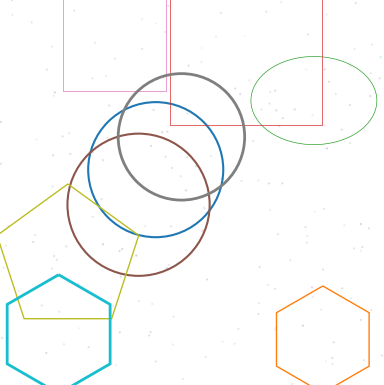[{"shape": "circle", "thickness": 1.5, "radius": 0.88, "center": [0.404, 0.559]}, {"shape": "hexagon", "thickness": 1, "radius": 0.69, "center": [0.838, 0.118]}, {"shape": "oval", "thickness": 0.5, "radius": 0.82, "center": [0.815, 0.739]}, {"shape": "square", "thickness": 0.5, "radius": 0.99, "center": [0.638, 0.874]}, {"shape": "circle", "thickness": 1.5, "radius": 0.92, "center": [0.36, 0.468]}, {"shape": "square", "thickness": 0.5, "radius": 0.67, "center": [0.298, 0.899]}, {"shape": "circle", "thickness": 2, "radius": 0.82, "center": [0.471, 0.645]}, {"shape": "pentagon", "thickness": 1, "radius": 0.97, "center": [0.176, 0.329]}, {"shape": "hexagon", "thickness": 2, "radius": 0.77, "center": [0.152, 0.132]}]